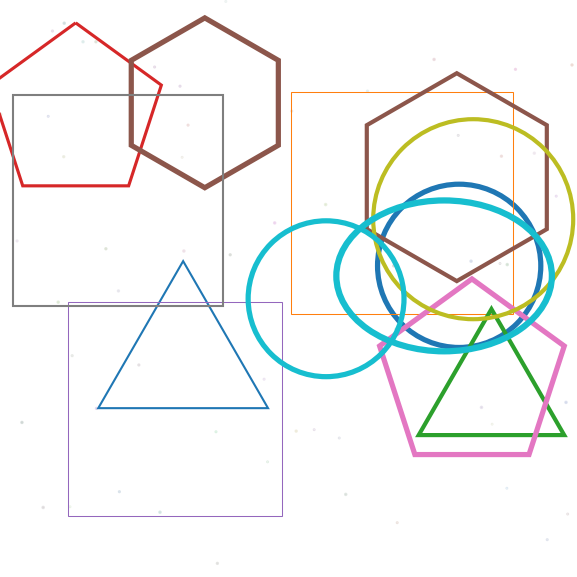[{"shape": "circle", "thickness": 2.5, "radius": 0.71, "center": [0.795, 0.539]}, {"shape": "triangle", "thickness": 1, "radius": 0.85, "center": [0.317, 0.377]}, {"shape": "square", "thickness": 0.5, "radius": 0.96, "center": [0.697, 0.648]}, {"shape": "triangle", "thickness": 2, "radius": 0.73, "center": [0.851, 0.318]}, {"shape": "pentagon", "thickness": 1.5, "radius": 0.78, "center": [0.131, 0.804]}, {"shape": "square", "thickness": 0.5, "radius": 0.93, "center": [0.303, 0.291]}, {"shape": "hexagon", "thickness": 2.5, "radius": 0.74, "center": [0.355, 0.821]}, {"shape": "hexagon", "thickness": 2, "radius": 0.9, "center": [0.791, 0.692]}, {"shape": "pentagon", "thickness": 2.5, "radius": 0.84, "center": [0.817, 0.348]}, {"shape": "square", "thickness": 1, "radius": 0.91, "center": [0.204, 0.652]}, {"shape": "circle", "thickness": 2, "radius": 0.87, "center": [0.819, 0.62]}, {"shape": "circle", "thickness": 2.5, "radius": 0.67, "center": [0.565, 0.482]}, {"shape": "oval", "thickness": 3, "radius": 0.93, "center": [0.769, 0.521]}]